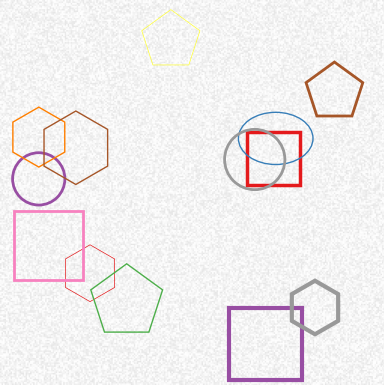[{"shape": "hexagon", "thickness": 0.5, "radius": 0.37, "center": [0.234, 0.29]}, {"shape": "square", "thickness": 2.5, "radius": 0.34, "center": [0.71, 0.589]}, {"shape": "oval", "thickness": 1, "radius": 0.48, "center": [0.716, 0.641]}, {"shape": "pentagon", "thickness": 1, "radius": 0.49, "center": [0.329, 0.217]}, {"shape": "square", "thickness": 3, "radius": 0.47, "center": [0.69, 0.106]}, {"shape": "circle", "thickness": 2, "radius": 0.34, "center": [0.101, 0.535]}, {"shape": "hexagon", "thickness": 1, "radius": 0.39, "center": [0.101, 0.644]}, {"shape": "pentagon", "thickness": 0.5, "radius": 0.4, "center": [0.444, 0.896]}, {"shape": "hexagon", "thickness": 1, "radius": 0.48, "center": [0.197, 0.616]}, {"shape": "pentagon", "thickness": 2, "radius": 0.39, "center": [0.869, 0.761]}, {"shape": "square", "thickness": 2, "radius": 0.45, "center": [0.127, 0.363]}, {"shape": "circle", "thickness": 2, "radius": 0.39, "center": [0.662, 0.586]}, {"shape": "hexagon", "thickness": 3, "radius": 0.35, "center": [0.818, 0.201]}]